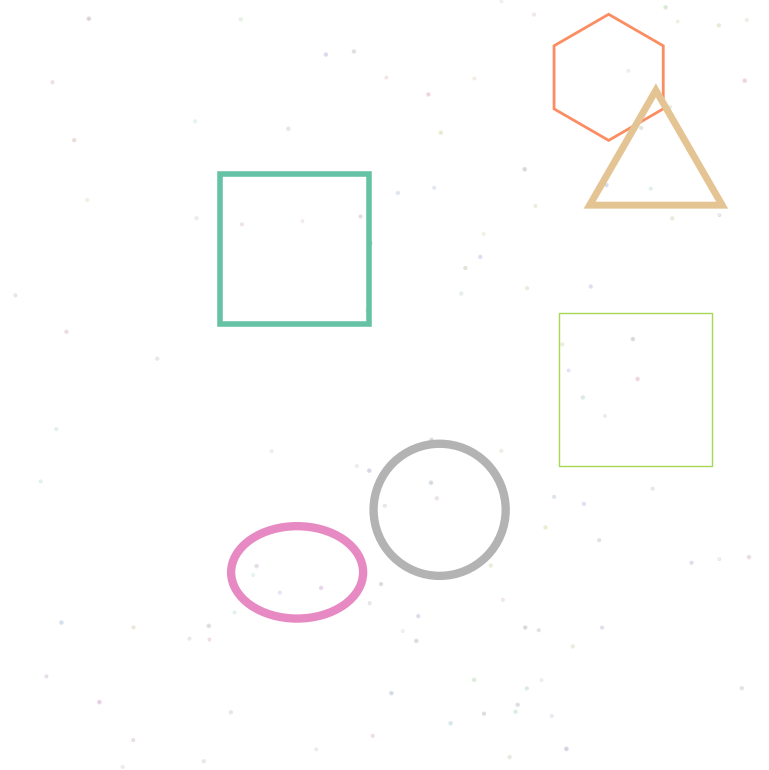[{"shape": "square", "thickness": 2, "radius": 0.48, "center": [0.383, 0.677]}, {"shape": "hexagon", "thickness": 1, "radius": 0.41, "center": [0.79, 0.9]}, {"shape": "oval", "thickness": 3, "radius": 0.43, "center": [0.386, 0.257]}, {"shape": "square", "thickness": 0.5, "radius": 0.5, "center": [0.825, 0.494]}, {"shape": "triangle", "thickness": 2.5, "radius": 0.5, "center": [0.852, 0.783]}, {"shape": "circle", "thickness": 3, "radius": 0.43, "center": [0.571, 0.338]}]